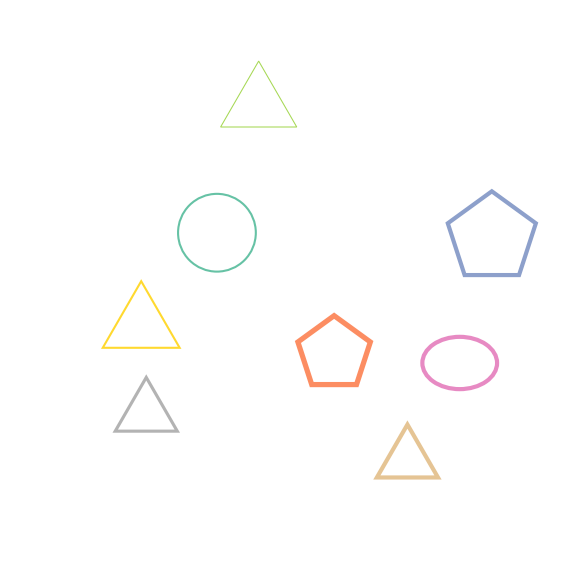[{"shape": "circle", "thickness": 1, "radius": 0.34, "center": [0.376, 0.596]}, {"shape": "pentagon", "thickness": 2.5, "radius": 0.33, "center": [0.579, 0.387]}, {"shape": "pentagon", "thickness": 2, "radius": 0.4, "center": [0.852, 0.588]}, {"shape": "oval", "thickness": 2, "radius": 0.32, "center": [0.796, 0.371]}, {"shape": "triangle", "thickness": 0.5, "radius": 0.38, "center": [0.448, 0.817]}, {"shape": "triangle", "thickness": 1, "radius": 0.38, "center": [0.245, 0.435]}, {"shape": "triangle", "thickness": 2, "radius": 0.31, "center": [0.706, 0.203]}, {"shape": "triangle", "thickness": 1.5, "radius": 0.31, "center": [0.253, 0.284]}]